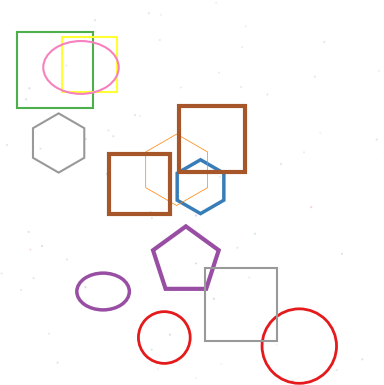[{"shape": "circle", "thickness": 2, "radius": 0.34, "center": [0.427, 0.123]}, {"shape": "circle", "thickness": 2, "radius": 0.48, "center": [0.777, 0.101]}, {"shape": "hexagon", "thickness": 2.5, "radius": 0.35, "center": [0.521, 0.515]}, {"shape": "square", "thickness": 1.5, "radius": 0.49, "center": [0.143, 0.818]}, {"shape": "pentagon", "thickness": 3, "radius": 0.45, "center": [0.483, 0.322]}, {"shape": "oval", "thickness": 2.5, "radius": 0.34, "center": [0.268, 0.243]}, {"shape": "hexagon", "thickness": 0.5, "radius": 0.46, "center": [0.459, 0.559]}, {"shape": "square", "thickness": 1.5, "radius": 0.36, "center": [0.233, 0.832]}, {"shape": "square", "thickness": 3, "radius": 0.4, "center": [0.363, 0.522]}, {"shape": "square", "thickness": 3, "radius": 0.43, "center": [0.55, 0.639]}, {"shape": "oval", "thickness": 1.5, "radius": 0.49, "center": [0.21, 0.825]}, {"shape": "square", "thickness": 1.5, "radius": 0.47, "center": [0.626, 0.209]}, {"shape": "hexagon", "thickness": 1.5, "radius": 0.38, "center": [0.152, 0.629]}]